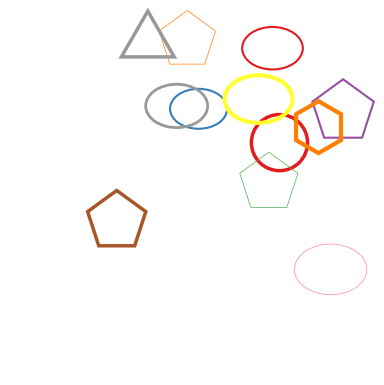[{"shape": "oval", "thickness": 1.5, "radius": 0.39, "center": [0.708, 0.875]}, {"shape": "circle", "thickness": 2.5, "radius": 0.36, "center": [0.726, 0.63]}, {"shape": "oval", "thickness": 1.5, "radius": 0.37, "center": [0.516, 0.717]}, {"shape": "pentagon", "thickness": 0.5, "radius": 0.4, "center": [0.698, 0.525]}, {"shape": "pentagon", "thickness": 1.5, "radius": 0.42, "center": [0.891, 0.71]}, {"shape": "hexagon", "thickness": 3, "radius": 0.34, "center": [0.827, 0.67]}, {"shape": "pentagon", "thickness": 0.5, "radius": 0.39, "center": [0.487, 0.896]}, {"shape": "oval", "thickness": 3, "radius": 0.44, "center": [0.671, 0.743]}, {"shape": "pentagon", "thickness": 2.5, "radius": 0.4, "center": [0.303, 0.426]}, {"shape": "oval", "thickness": 0.5, "radius": 0.47, "center": [0.859, 0.3]}, {"shape": "oval", "thickness": 2, "radius": 0.4, "center": [0.459, 0.725]}, {"shape": "triangle", "thickness": 2.5, "radius": 0.4, "center": [0.384, 0.892]}]